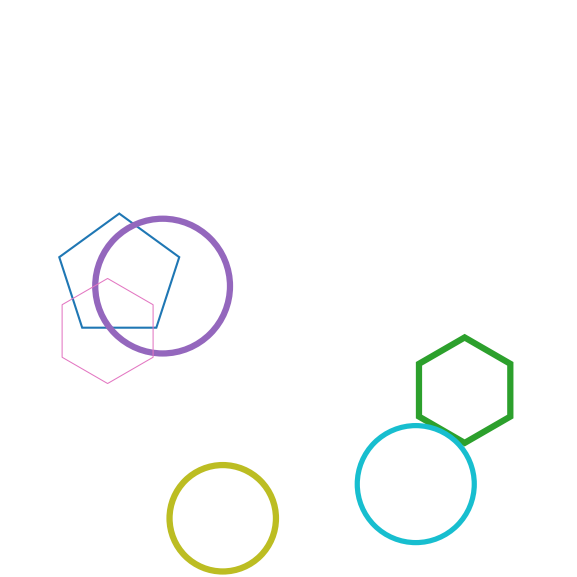[{"shape": "pentagon", "thickness": 1, "radius": 0.55, "center": [0.207, 0.52]}, {"shape": "hexagon", "thickness": 3, "radius": 0.46, "center": [0.805, 0.323]}, {"shape": "circle", "thickness": 3, "radius": 0.58, "center": [0.282, 0.504]}, {"shape": "hexagon", "thickness": 0.5, "radius": 0.45, "center": [0.186, 0.426]}, {"shape": "circle", "thickness": 3, "radius": 0.46, "center": [0.386, 0.102]}, {"shape": "circle", "thickness": 2.5, "radius": 0.51, "center": [0.72, 0.161]}]